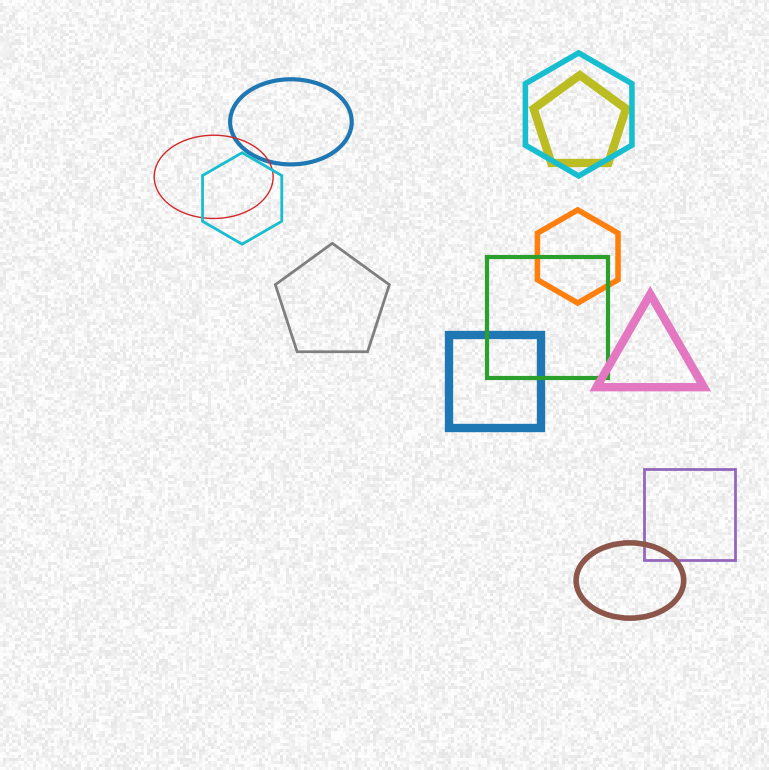[{"shape": "oval", "thickness": 1.5, "radius": 0.39, "center": [0.378, 0.842]}, {"shape": "square", "thickness": 3, "radius": 0.3, "center": [0.643, 0.505]}, {"shape": "hexagon", "thickness": 2, "radius": 0.3, "center": [0.75, 0.667]}, {"shape": "square", "thickness": 1.5, "radius": 0.39, "center": [0.711, 0.588]}, {"shape": "oval", "thickness": 0.5, "radius": 0.39, "center": [0.278, 0.77]}, {"shape": "square", "thickness": 1, "radius": 0.3, "center": [0.896, 0.331]}, {"shape": "oval", "thickness": 2, "radius": 0.35, "center": [0.818, 0.246]}, {"shape": "triangle", "thickness": 3, "radius": 0.4, "center": [0.844, 0.537]}, {"shape": "pentagon", "thickness": 1, "radius": 0.39, "center": [0.432, 0.606]}, {"shape": "pentagon", "thickness": 3, "radius": 0.32, "center": [0.753, 0.839]}, {"shape": "hexagon", "thickness": 2, "radius": 0.4, "center": [0.751, 0.851]}, {"shape": "hexagon", "thickness": 1, "radius": 0.3, "center": [0.314, 0.742]}]